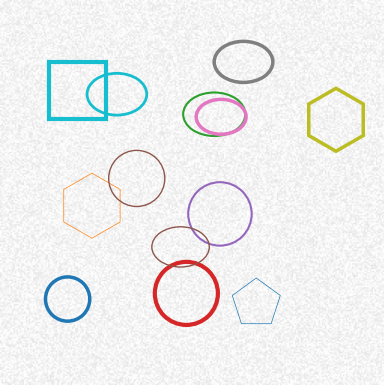[{"shape": "pentagon", "thickness": 0.5, "radius": 0.33, "center": [0.666, 0.212]}, {"shape": "circle", "thickness": 2.5, "radius": 0.29, "center": [0.176, 0.223]}, {"shape": "hexagon", "thickness": 0.5, "radius": 0.42, "center": [0.239, 0.466]}, {"shape": "oval", "thickness": 1.5, "radius": 0.4, "center": [0.556, 0.703]}, {"shape": "circle", "thickness": 3, "radius": 0.41, "center": [0.484, 0.238]}, {"shape": "circle", "thickness": 1.5, "radius": 0.41, "center": [0.571, 0.444]}, {"shape": "circle", "thickness": 1, "radius": 0.36, "center": [0.355, 0.537]}, {"shape": "oval", "thickness": 1, "radius": 0.37, "center": [0.469, 0.359]}, {"shape": "oval", "thickness": 2.5, "radius": 0.32, "center": [0.574, 0.697]}, {"shape": "oval", "thickness": 2.5, "radius": 0.38, "center": [0.633, 0.839]}, {"shape": "hexagon", "thickness": 2.5, "radius": 0.41, "center": [0.873, 0.689]}, {"shape": "oval", "thickness": 2, "radius": 0.39, "center": [0.304, 0.755]}, {"shape": "square", "thickness": 3, "radius": 0.37, "center": [0.2, 0.764]}]